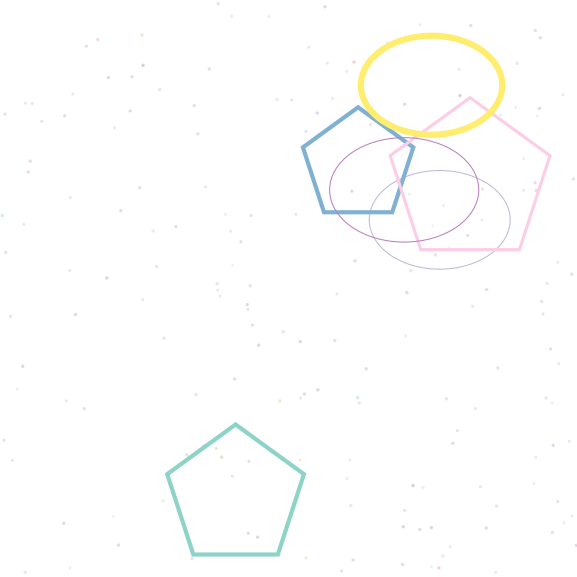[{"shape": "pentagon", "thickness": 2, "radius": 0.62, "center": [0.408, 0.14]}, {"shape": "oval", "thickness": 0.5, "radius": 0.61, "center": [0.761, 0.618]}, {"shape": "pentagon", "thickness": 2, "radius": 0.5, "center": [0.62, 0.713]}, {"shape": "pentagon", "thickness": 1.5, "radius": 0.73, "center": [0.814, 0.685]}, {"shape": "oval", "thickness": 0.5, "radius": 0.65, "center": [0.7, 0.67]}, {"shape": "oval", "thickness": 3, "radius": 0.61, "center": [0.747, 0.852]}]